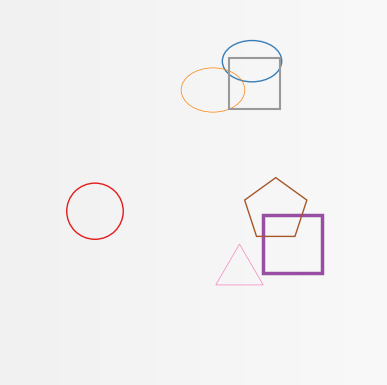[{"shape": "circle", "thickness": 1, "radius": 0.36, "center": [0.245, 0.451]}, {"shape": "oval", "thickness": 1, "radius": 0.38, "center": [0.65, 0.841]}, {"shape": "square", "thickness": 2.5, "radius": 0.38, "center": [0.755, 0.367]}, {"shape": "oval", "thickness": 0.5, "radius": 0.41, "center": [0.55, 0.766]}, {"shape": "pentagon", "thickness": 1, "radius": 0.42, "center": [0.712, 0.454]}, {"shape": "triangle", "thickness": 0.5, "radius": 0.35, "center": [0.618, 0.295]}, {"shape": "square", "thickness": 1.5, "radius": 0.33, "center": [0.657, 0.784]}]